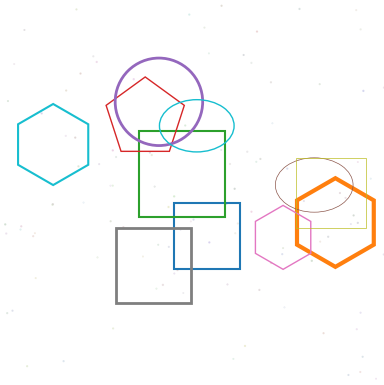[{"shape": "square", "thickness": 1.5, "radius": 0.43, "center": [0.539, 0.386]}, {"shape": "hexagon", "thickness": 3, "radius": 0.58, "center": [0.871, 0.422]}, {"shape": "square", "thickness": 1.5, "radius": 0.56, "center": [0.473, 0.549]}, {"shape": "pentagon", "thickness": 1, "radius": 0.53, "center": [0.377, 0.693]}, {"shape": "circle", "thickness": 2, "radius": 0.57, "center": [0.413, 0.736]}, {"shape": "oval", "thickness": 0.5, "radius": 0.5, "center": [0.816, 0.52]}, {"shape": "hexagon", "thickness": 1, "radius": 0.42, "center": [0.735, 0.383]}, {"shape": "square", "thickness": 2, "radius": 0.49, "center": [0.4, 0.31]}, {"shape": "square", "thickness": 0.5, "radius": 0.45, "center": [0.86, 0.498]}, {"shape": "oval", "thickness": 1, "radius": 0.48, "center": [0.511, 0.673]}, {"shape": "hexagon", "thickness": 1.5, "radius": 0.53, "center": [0.138, 0.625]}]